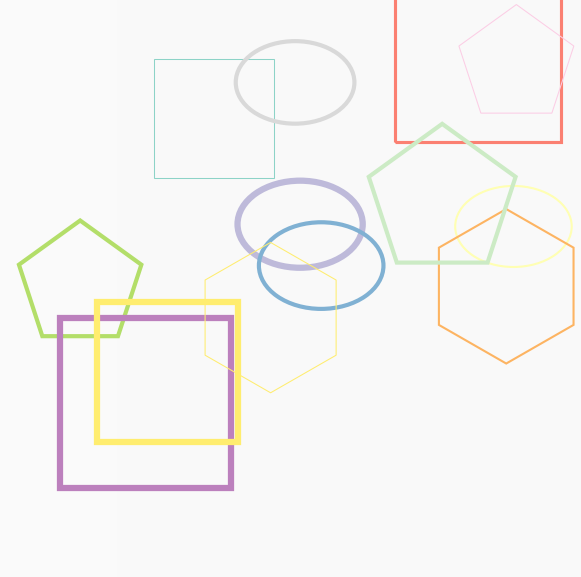[{"shape": "square", "thickness": 0.5, "radius": 0.51, "center": [0.368, 0.794]}, {"shape": "oval", "thickness": 1, "radius": 0.5, "center": [0.883, 0.607]}, {"shape": "oval", "thickness": 3, "radius": 0.54, "center": [0.516, 0.611]}, {"shape": "square", "thickness": 1.5, "radius": 0.72, "center": [0.822, 0.896]}, {"shape": "oval", "thickness": 2, "radius": 0.54, "center": [0.553, 0.539]}, {"shape": "hexagon", "thickness": 1, "radius": 0.67, "center": [0.871, 0.503]}, {"shape": "pentagon", "thickness": 2, "radius": 0.55, "center": [0.138, 0.507]}, {"shape": "pentagon", "thickness": 0.5, "radius": 0.52, "center": [0.888, 0.887]}, {"shape": "oval", "thickness": 2, "radius": 0.51, "center": [0.508, 0.856]}, {"shape": "square", "thickness": 3, "radius": 0.74, "center": [0.25, 0.301]}, {"shape": "pentagon", "thickness": 2, "radius": 0.66, "center": [0.761, 0.652]}, {"shape": "hexagon", "thickness": 0.5, "radius": 0.65, "center": [0.466, 0.449]}, {"shape": "square", "thickness": 3, "radius": 0.61, "center": [0.288, 0.355]}]